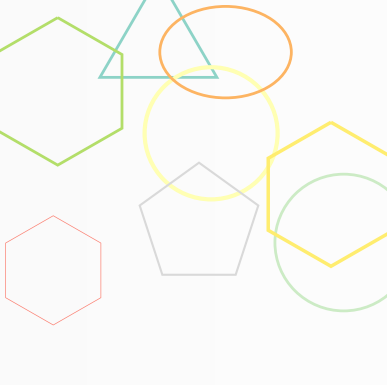[{"shape": "triangle", "thickness": 2, "radius": 0.87, "center": [0.409, 0.886]}, {"shape": "circle", "thickness": 3, "radius": 0.86, "center": [0.545, 0.654]}, {"shape": "hexagon", "thickness": 0.5, "radius": 0.71, "center": [0.137, 0.298]}, {"shape": "oval", "thickness": 2, "radius": 0.85, "center": [0.582, 0.865]}, {"shape": "hexagon", "thickness": 2, "radius": 0.96, "center": [0.149, 0.763]}, {"shape": "pentagon", "thickness": 1.5, "radius": 0.8, "center": [0.514, 0.416]}, {"shape": "circle", "thickness": 2, "radius": 0.89, "center": [0.887, 0.37]}, {"shape": "hexagon", "thickness": 2.5, "radius": 0.93, "center": [0.854, 0.495]}]